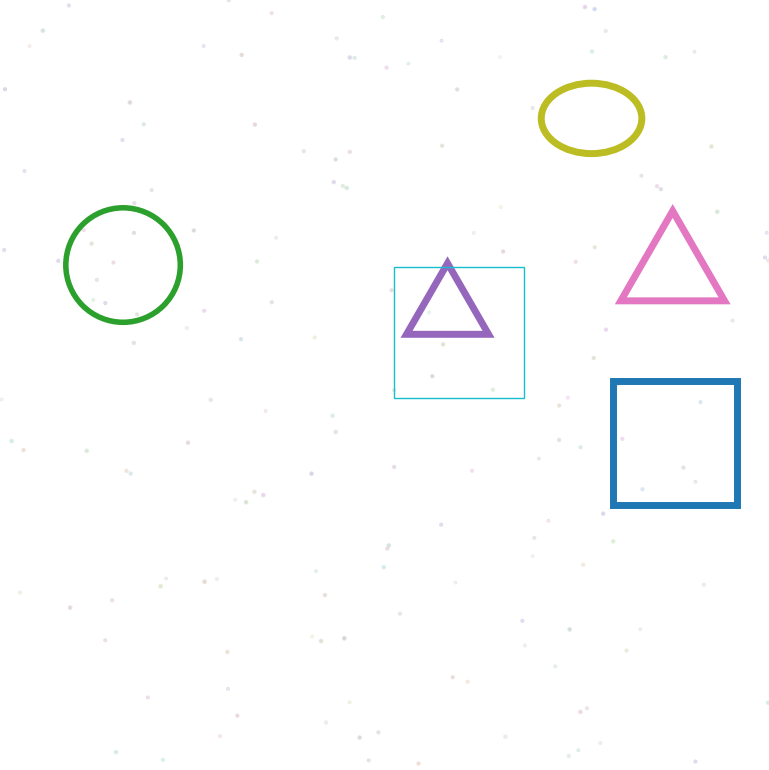[{"shape": "square", "thickness": 2.5, "radius": 0.4, "center": [0.877, 0.425]}, {"shape": "circle", "thickness": 2, "radius": 0.37, "center": [0.16, 0.656]}, {"shape": "triangle", "thickness": 2.5, "radius": 0.31, "center": [0.581, 0.597]}, {"shape": "triangle", "thickness": 2.5, "radius": 0.39, "center": [0.874, 0.648]}, {"shape": "oval", "thickness": 2.5, "radius": 0.33, "center": [0.768, 0.846]}, {"shape": "square", "thickness": 0.5, "radius": 0.42, "center": [0.596, 0.568]}]